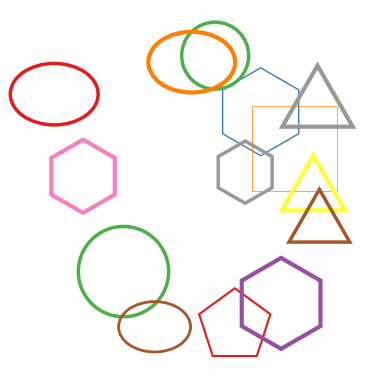[{"shape": "oval", "thickness": 2.5, "radius": 0.57, "center": [0.141, 0.755]}, {"shape": "pentagon", "thickness": 1.5, "radius": 0.49, "center": [0.61, 0.154]}, {"shape": "hexagon", "thickness": 1, "radius": 0.57, "center": [0.677, 0.71]}, {"shape": "circle", "thickness": 2.5, "radius": 0.43, "center": [0.559, 0.855]}, {"shape": "circle", "thickness": 2.5, "radius": 0.59, "center": [0.321, 0.295]}, {"shape": "hexagon", "thickness": 3, "radius": 0.59, "center": [0.73, 0.212]}, {"shape": "oval", "thickness": 3, "radius": 0.56, "center": [0.498, 0.839]}, {"shape": "square", "thickness": 0.5, "radius": 0.56, "center": [0.765, 0.615]}, {"shape": "triangle", "thickness": 3, "radius": 0.47, "center": [0.814, 0.501]}, {"shape": "oval", "thickness": 2, "radius": 0.47, "center": [0.401, 0.151]}, {"shape": "triangle", "thickness": 2.5, "radius": 0.46, "center": [0.83, 0.417]}, {"shape": "hexagon", "thickness": 3, "radius": 0.48, "center": [0.216, 0.542]}, {"shape": "triangle", "thickness": 3, "radius": 0.53, "center": [0.825, 0.724]}, {"shape": "hexagon", "thickness": 2.5, "radius": 0.4, "center": [0.637, 0.553]}]